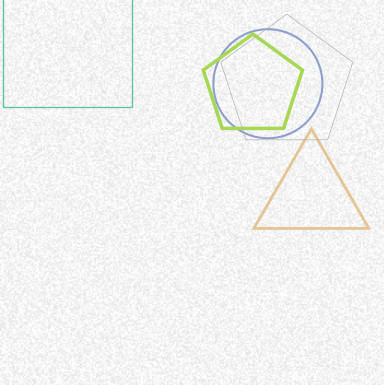[{"shape": "square", "thickness": 1, "radius": 0.84, "center": [0.176, 0.889]}, {"shape": "circle", "thickness": 1.5, "radius": 0.71, "center": [0.696, 0.783]}, {"shape": "pentagon", "thickness": 2.5, "radius": 0.68, "center": [0.657, 0.776]}, {"shape": "triangle", "thickness": 2, "radius": 0.86, "center": [0.809, 0.493]}, {"shape": "pentagon", "thickness": 0.5, "radius": 0.9, "center": [0.745, 0.783]}]